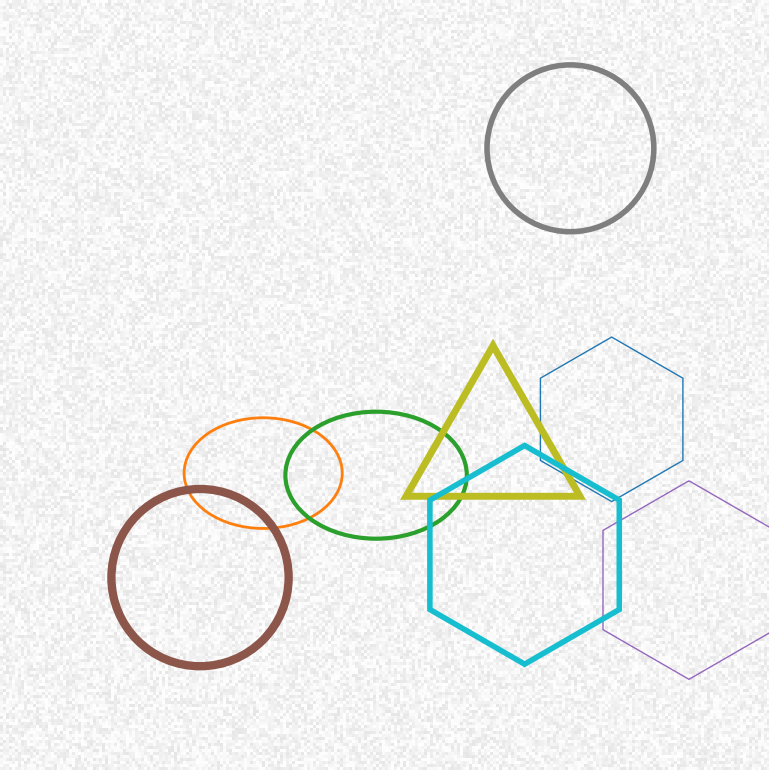[{"shape": "hexagon", "thickness": 0.5, "radius": 0.53, "center": [0.794, 0.455]}, {"shape": "oval", "thickness": 1, "radius": 0.51, "center": [0.342, 0.386]}, {"shape": "oval", "thickness": 1.5, "radius": 0.59, "center": [0.488, 0.383]}, {"shape": "hexagon", "thickness": 0.5, "radius": 0.64, "center": [0.895, 0.247]}, {"shape": "circle", "thickness": 3, "radius": 0.58, "center": [0.26, 0.25]}, {"shape": "circle", "thickness": 2, "radius": 0.54, "center": [0.741, 0.807]}, {"shape": "triangle", "thickness": 2.5, "radius": 0.65, "center": [0.64, 0.421]}, {"shape": "hexagon", "thickness": 2, "radius": 0.71, "center": [0.681, 0.279]}]